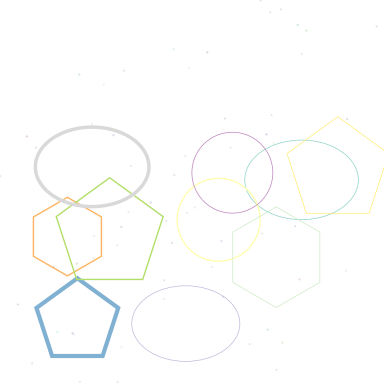[{"shape": "oval", "thickness": 0.5, "radius": 0.74, "center": [0.783, 0.533]}, {"shape": "circle", "thickness": 1, "radius": 0.54, "center": [0.568, 0.429]}, {"shape": "oval", "thickness": 0.5, "radius": 0.7, "center": [0.483, 0.16]}, {"shape": "pentagon", "thickness": 3, "radius": 0.56, "center": [0.201, 0.166]}, {"shape": "hexagon", "thickness": 1, "radius": 0.51, "center": [0.175, 0.385]}, {"shape": "pentagon", "thickness": 1, "radius": 0.73, "center": [0.285, 0.392]}, {"shape": "oval", "thickness": 2.5, "radius": 0.74, "center": [0.239, 0.567]}, {"shape": "circle", "thickness": 0.5, "radius": 0.53, "center": [0.603, 0.551]}, {"shape": "hexagon", "thickness": 0.5, "radius": 0.65, "center": [0.718, 0.332]}, {"shape": "pentagon", "thickness": 0.5, "radius": 0.69, "center": [0.877, 0.558]}]